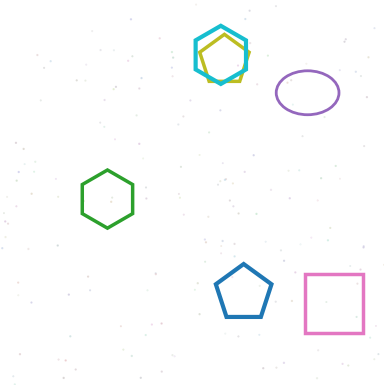[{"shape": "pentagon", "thickness": 3, "radius": 0.38, "center": [0.633, 0.238]}, {"shape": "hexagon", "thickness": 2.5, "radius": 0.38, "center": [0.279, 0.483]}, {"shape": "oval", "thickness": 2, "radius": 0.41, "center": [0.799, 0.759]}, {"shape": "square", "thickness": 2.5, "radius": 0.38, "center": [0.867, 0.211]}, {"shape": "pentagon", "thickness": 2.5, "radius": 0.34, "center": [0.583, 0.843]}, {"shape": "hexagon", "thickness": 3, "radius": 0.38, "center": [0.574, 0.857]}]